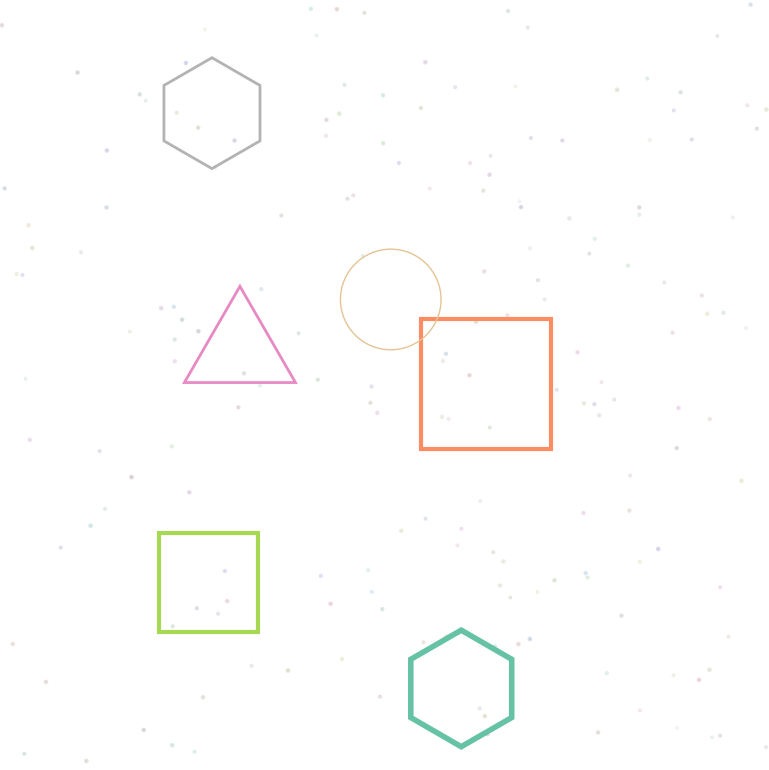[{"shape": "hexagon", "thickness": 2, "radius": 0.38, "center": [0.599, 0.106]}, {"shape": "square", "thickness": 1.5, "radius": 0.42, "center": [0.631, 0.501]}, {"shape": "triangle", "thickness": 1, "radius": 0.42, "center": [0.312, 0.545]}, {"shape": "square", "thickness": 1.5, "radius": 0.32, "center": [0.271, 0.243]}, {"shape": "circle", "thickness": 0.5, "radius": 0.33, "center": [0.507, 0.611]}, {"shape": "hexagon", "thickness": 1, "radius": 0.36, "center": [0.275, 0.853]}]